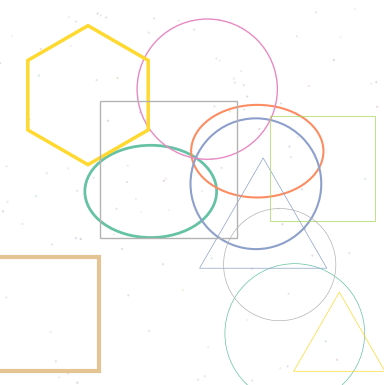[{"shape": "oval", "thickness": 2, "radius": 0.86, "center": [0.392, 0.503]}, {"shape": "circle", "thickness": 0.5, "radius": 0.91, "center": [0.766, 0.134]}, {"shape": "oval", "thickness": 1.5, "radius": 0.86, "center": [0.668, 0.607]}, {"shape": "triangle", "thickness": 0.5, "radius": 0.95, "center": [0.684, 0.399]}, {"shape": "circle", "thickness": 1.5, "radius": 0.85, "center": [0.665, 0.523]}, {"shape": "circle", "thickness": 1, "radius": 0.91, "center": [0.538, 0.768]}, {"shape": "square", "thickness": 0.5, "radius": 0.68, "center": [0.838, 0.563]}, {"shape": "triangle", "thickness": 0.5, "radius": 0.68, "center": [0.881, 0.104]}, {"shape": "hexagon", "thickness": 2.5, "radius": 0.9, "center": [0.229, 0.753]}, {"shape": "square", "thickness": 3, "radius": 0.74, "center": [0.108, 0.185]}, {"shape": "square", "thickness": 1, "radius": 0.89, "center": [0.438, 0.56]}, {"shape": "circle", "thickness": 0.5, "radius": 0.73, "center": [0.726, 0.313]}]